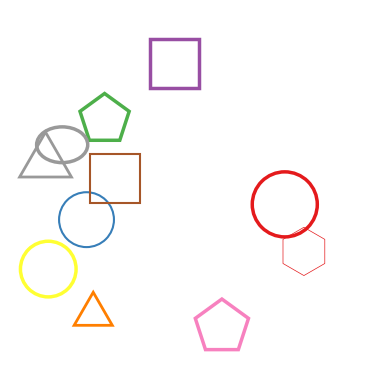[{"shape": "circle", "thickness": 2.5, "radius": 0.42, "center": [0.74, 0.469]}, {"shape": "hexagon", "thickness": 0.5, "radius": 0.31, "center": [0.789, 0.347]}, {"shape": "circle", "thickness": 1.5, "radius": 0.36, "center": [0.225, 0.429]}, {"shape": "pentagon", "thickness": 2.5, "radius": 0.34, "center": [0.272, 0.69]}, {"shape": "square", "thickness": 2.5, "radius": 0.32, "center": [0.453, 0.835]}, {"shape": "triangle", "thickness": 2, "radius": 0.29, "center": [0.242, 0.184]}, {"shape": "circle", "thickness": 2.5, "radius": 0.36, "center": [0.125, 0.301]}, {"shape": "square", "thickness": 1.5, "radius": 0.32, "center": [0.3, 0.536]}, {"shape": "pentagon", "thickness": 2.5, "radius": 0.36, "center": [0.576, 0.151]}, {"shape": "oval", "thickness": 2.5, "radius": 0.33, "center": [0.162, 0.624]}, {"shape": "triangle", "thickness": 2, "radius": 0.39, "center": [0.118, 0.579]}]